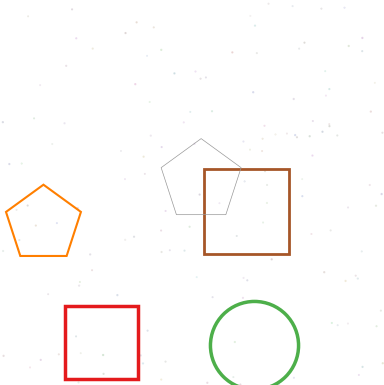[{"shape": "square", "thickness": 2.5, "radius": 0.47, "center": [0.264, 0.11]}, {"shape": "circle", "thickness": 2.5, "radius": 0.57, "center": [0.661, 0.103]}, {"shape": "pentagon", "thickness": 1.5, "radius": 0.51, "center": [0.113, 0.418]}, {"shape": "square", "thickness": 2, "radius": 0.55, "center": [0.641, 0.451]}, {"shape": "pentagon", "thickness": 0.5, "radius": 0.55, "center": [0.522, 0.531]}]